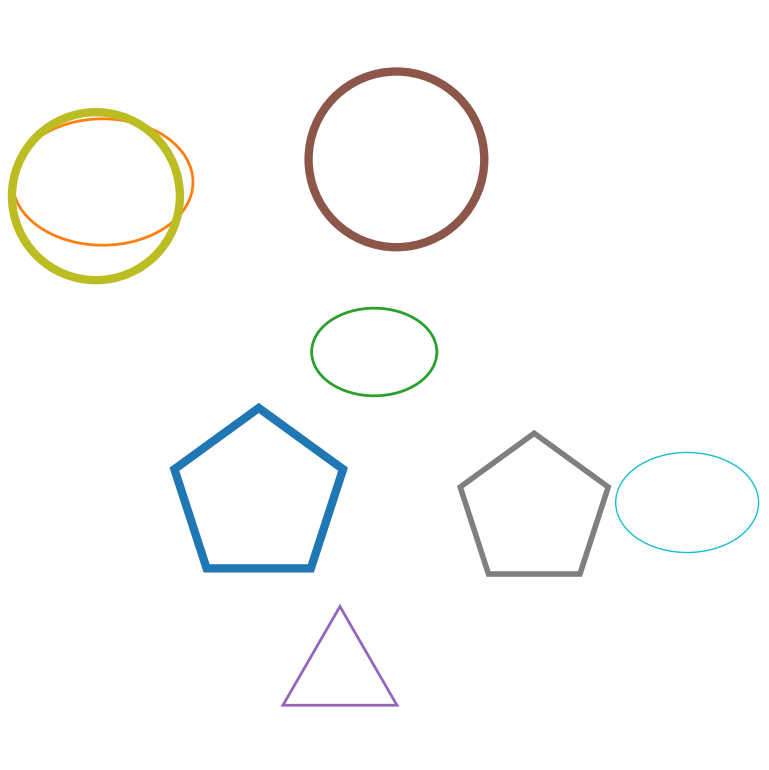[{"shape": "pentagon", "thickness": 3, "radius": 0.58, "center": [0.336, 0.355]}, {"shape": "oval", "thickness": 1, "radius": 0.59, "center": [0.133, 0.764]}, {"shape": "oval", "thickness": 1, "radius": 0.41, "center": [0.486, 0.543]}, {"shape": "triangle", "thickness": 1, "radius": 0.43, "center": [0.441, 0.127]}, {"shape": "circle", "thickness": 3, "radius": 0.57, "center": [0.515, 0.793]}, {"shape": "pentagon", "thickness": 2, "radius": 0.51, "center": [0.694, 0.336]}, {"shape": "circle", "thickness": 3, "radius": 0.55, "center": [0.125, 0.745]}, {"shape": "oval", "thickness": 0.5, "radius": 0.46, "center": [0.892, 0.347]}]